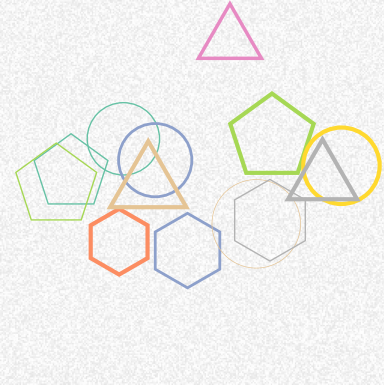[{"shape": "pentagon", "thickness": 1, "radius": 0.5, "center": [0.185, 0.552]}, {"shape": "circle", "thickness": 1, "radius": 0.47, "center": [0.32, 0.639]}, {"shape": "hexagon", "thickness": 3, "radius": 0.43, "center": [0.309, 0.372]}, {"shape": "circle", "thickness": 2, "radius": 0.48, "center": [0.403, 0.584]}, {"shape": "hexagon", "thickness": 2, "radius": 0.48, "center": [0.487, 0.349]}, {"shape": "triangle", "thickness": 2.5, "radius": 0.47, "center": [0.597, 0.896]}, {"shape": "pentagon", "thickness": 1, "radius": 0.55, "center": [0.146, 0.518]}, {"shape": "pentagon", "thickness": 3, "radius": 0.57, "center": [0.706, 0.643]}, {"shape": "circle", "thickness": 3, "radius": 0.5, "center": [0.887, 0.569]}, {"shape": "circle", "thickness": 0.5, "radius": 0.58, "center": [0.666, 0.419]}, {"shape": "triangle", "thickness": 3, "radius": 0.57, "center": [0.385, 0.519]}, {"shape": "hexagon", "thickness": 1, "radius": 0.53, "center": [0.701, 0.428]}, {"shape": "triangle", "thickness": 3, "radius": 0.52, "center": [0.838, 0.534]}]